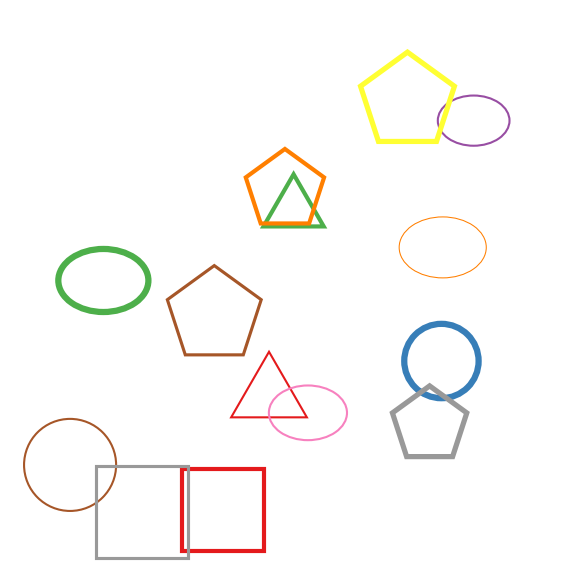[{"shape": "square", "thickness": 2, "radius": 0.36, "center": [0.386, 0.116]}, {"shape": "triangle", "thickness": 1, "radius": 0.38, "center": [0.466, 0.314]}, {"shape": "circle", "thickness": 3, "radius": 0.32, "center": [0.764, 0.374]}, {"shape": "triangle", "thickness": 2, "radius": 0.3, "center": [0.508, 0.637]}, {"shape": "oval", "thickness": 3, "radius": 0.39, "center": [0.179, 0.513]}, {"shape": "oval", "thickness": 1, "radius": 0.31, "center": [0.82, 0.79]}, {"shape": "oval", "thickness": 0.5, "radius": 0.38, "center": [0.767, 0.571]}, {"shape": "pentagon", "thickness": 2, "radius": 0.36, "center": [0.493, 0.67]}, {"shape": "pentagon", "thickness": 2.5, "radius": 0.43, "center": [0.706, 0.823]}, {"shape": "circle", "thickness": 1, "radius": 0.4, "center": [0.121, 0.194]}, {"shape": "pentagon", "thickness": 1.5, "radius": 0.43, "center": [0.371, 0.454]}, {"shape": "oval", "thickness": 1, "radius": 0.34, "center": [0.533, 0.284]}, {"shape": "square", "thickness": 1.5, "radius": 0.4, "center": [0.246, 0.113]}, {"shape": "pentagon", "thickness": 2.5, "radius": 0.34, "center": [0.744, 0.263]}]